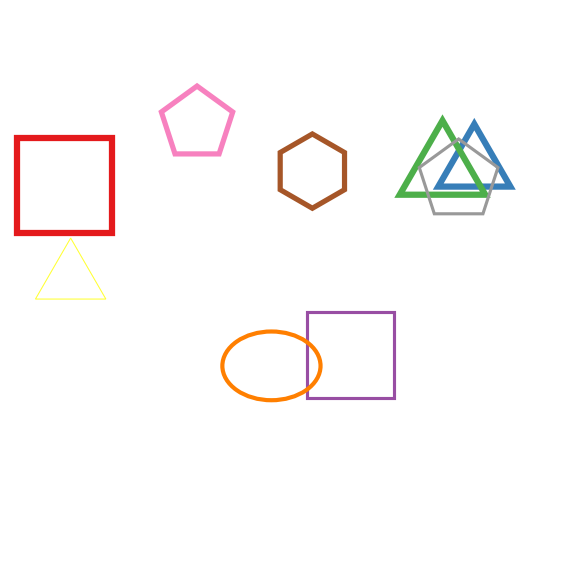[{"shape": "square", "thickness": 3, "radius": 0.41, "center": [0.112, 0.677]}, {"shape": "triangle", "thickness": 3, "radius": 0.36, "center": [0.821, 0.712]}, {"shape": "triangle", "thickness": 3, "radius": 0.43, "center": [0.766, 0.705]}, {"shape": "square", "thickness": 1.5, "radius": 0.37, "center": [0.607, 0.385]}, {"shape": "oval", "thickness": 2, "radius": 0.43, "center": [0.47, 0.366]}, {"shape": "triangle", "thickness": 0.5, "radius": 0.35, "center": [0.122, 0.516]}, {"shape": "hexagon", "thickness": 2.5, "radius": 0.32, "center": [0.541, 0.703]}, {"shape": "pentagon", "thickness": 2.5, "radius": 0.32, "center": [0.341, 0.785]}, {"shape": "pentagon", "thickness": 1.5, "radius": 0.36, "center": [0.794, 0.687]}]